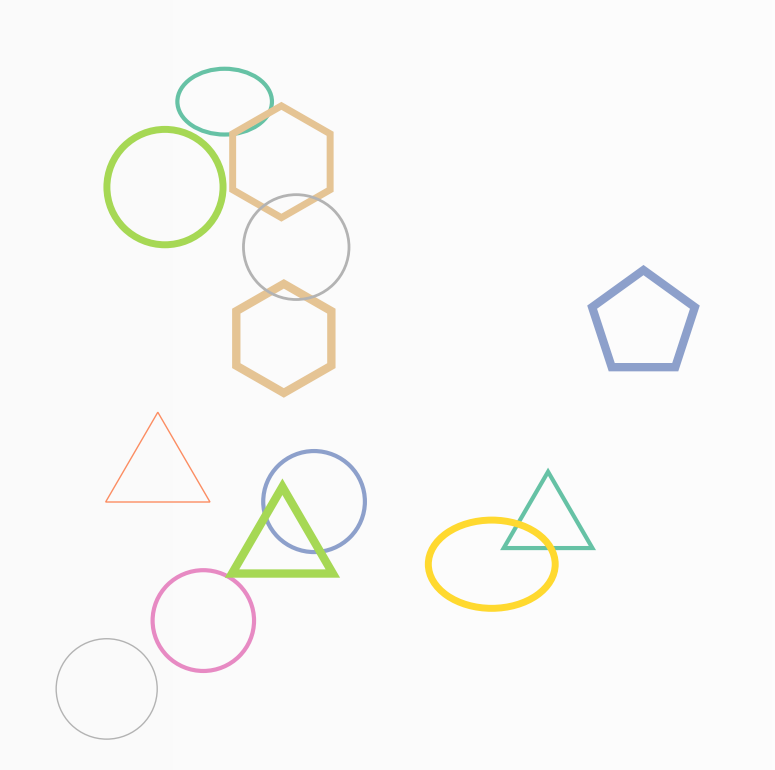[{"shape": "triangle", "thickness": 1.5, "radius": 0.33, "center": [0.707, 0.321]}, {"shape": "oval", "thickness": 1.5, "radius": 0.31, "center": [0.29, 0.868]}, {"shape": "triangle", "thickness": 0.5, "radius": 0.39, "center": [0.204, 0.387]}, {"shape": "pentagon", "thickness": 3, "radius": 0.35, "center": [0.83, 0.58]}, {"shape": "circle", "thickness": 1.5, "radius": 0.33, "center": [0.405, 0.349]}, {"shape": "circle", "thickness": 1.5, "radius": 0.33, "center": [0.262, 0.194]}, {"shape": "triangle", "thickness": 3, "radius": 0.38, "center": [0.364, 0.293]}, {"shape": "circle", "thickness": 2.5, "radius": 0.37, "center": [0.213, 0.757]}, {"shape": "oval", "thickness": 2.5, "radius": 0.41, "center": [0.635, 0.267]}, {"shape": "hexagon", "thickness": 2.5, "radius": 0.36, "center": [0.363, 0.79]}, {"shape": "hexagon", "thickness": 3, "radius": 0.35, "center": [0.366, 0.561]}, {"shape": "circle", "thickness": 1, "radius": 0.34, "center": [0.382, 0.679]}, {"shape": "circle", "thickness": 0.5, "radius": 0.33, "center": [0.138, 0.105]}]